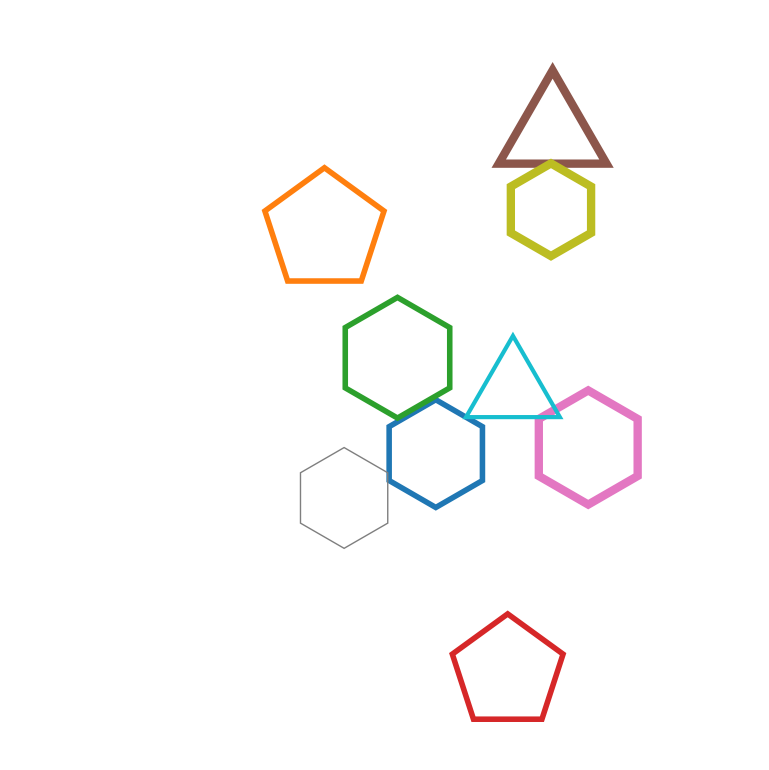[{"shape": "hexagon", "thickness": 2, "radius": 0.35, "center": [0.566, 0.411]}, {"shape": "pentagon", "thickness": 2, "radius": 0.41, "center": [0.421, 0.701]}, {"shape": "hexagon", "thickness": 2, "radius": 0.39, "center": [0.516, 0.535]}, {"shape": "pentagon", "thickness": 2, "radius": 0.38, "center": [0.659, 0.127]}, {"shape": "triangle", "thickness": 3, "radius": 0.4, "center": [0.718, 0.828]}, {"shape": "hexagon", "thickness": 3, "radius": 0.37, "center": [0.764, 0.419]}, {"shape": "hexagon", "thickness": 0.5, "radius": 0.33, "center": [0.447, 0.353]}, {"shape": "hexagon", "thickness": 3, "radius": 0.3, "center": [0.716, 0.728]}, {"shape": "triangle", "thickness": 1.5, "radius": 0.35, "center": [0.666, 0.493]}]